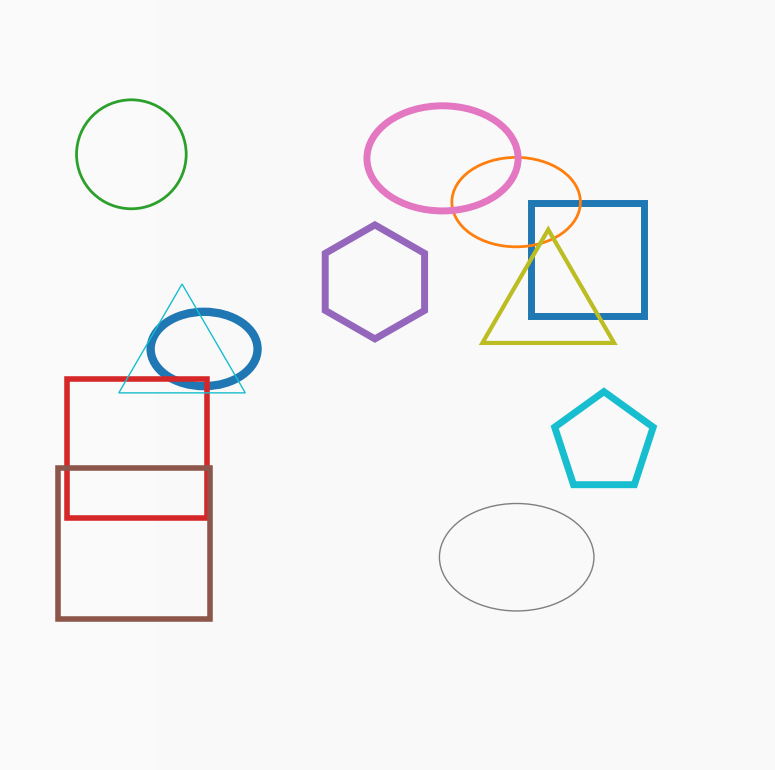[{"shape": "oval", "thickness": 3, "radius": 0.34, "center": [0.263, 0.547]}, {"shape": "square", "thickness": 2.5, "radius": 0.37, "center": [0.758, 0.663]}, {"shape": "oval", "thickness": 1, "radius": 0.41, "center": [0.666, 0.738]}, {"shape": "circle", "thickness": 1, "radius": 0.35, "center": [0.169, 0.8]}, {"shape": "square", "thickness": 2, "radius": 0.45, "center": [0.177, 0.418]}, {"shape": "hexagon", "thickness": 2.5, "radius": 0.37, "center": [0.484, 0.634]}, {"shape": "square", "thickness": 2, "radius": 0.49, "center": [0.173, 0.294]}, {"shape": "oval", "thickness": 2.5, "radius": 0.49, "center": [0.571, 0.794]}, {"shape": "oval", "thickness": 0.5, "radius": 0.5, "center": [0.667, 0.276]}, {"shape": "triangle", "thickness": 1.5, "radius": 0.49, "center": [0.707, 0.604]}, {"shape": "triangle", "thickness": 0.5, "radius": 0.47, "center": [0.235, 0.537]}, {"shape": "pentagon", "thickness": 2.5, "radius": 0.33, "center": [0.779, 0.425]}]